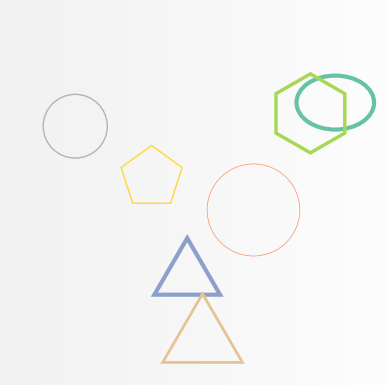[{"shape": "oval", "thickness": 3, "radius": 0.5, "center": [0.865, 0.734]}, {"shape": "circle", "thickness": 0.5, "radius": 0.6, "center": [0.654, 0.455]}, {"shape": "triangle", "thickness": 3, "radius": 0.49, "center": [0.483, 0.284]}, {"shape": "hexagon", "thickness": 2.5, "radius": 0.51, "center": [0.801, 0.706]}, {"shape": "pentagon", "thickness": 1, "radius": 0.41, "center": [0.391, 0.539]}, {"shape": "triangle", "thickness": 2, "radius": 0.59, "center": [0.523, 0.118]}, {"shape": "circle", "thickness": 1, "radius": 0.41, "center": [0.194, 0.672]}]